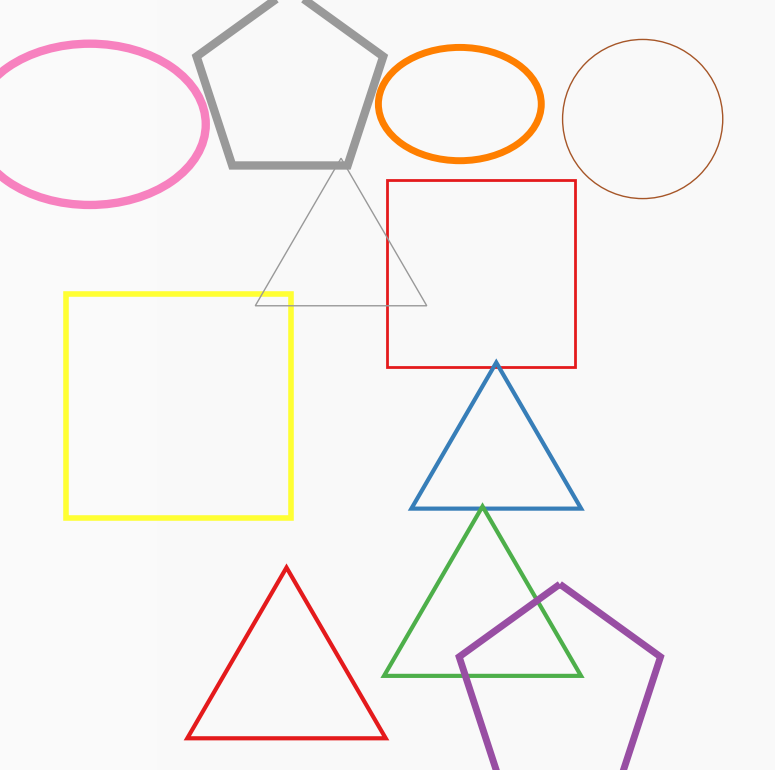[{"shape": "triangle", "thickness": 1.5, "radius": 0.74, "center": [0.37, 0.115]}, {"shape": "square", "thickness": 1, "radius": 0.61, "center": [0.621, 0.645]}, {"shape": "triangle", "thickness": 1.5, "radius": 0.63, "center": [0.64, 0.403]}, {"shape": "triangle", "thickness": 1.5, "radius": 0.73, "center": [0.623, 0.196]}, {"shape": "pentagon", "thickness": 2.5, "radius": 0.68, "center": [0.722, 0.105]}, {"shape": "oval", "thickness": 2.5, "radius": 0.53, "center": [0.593, 0.865]}, {"shape": "square", "thickness": 2, "radius": 0.73, "center": [0.23, 0.473]}, {"shape": "circle", "thickness": 0.5, "radius": 0.52, "center": [0.829, 0.845]}, {"shape": "oval", "thickness": 3, "radius": 0.75, "center": [0.116, 0.839]}, {"shape": "triangle", "thickness": 0.5, "radius": 0.64, "center": [0.44, 0.667]}, {"shape": "pentagon", "thickness": 3, "radius": 0.63, "center": [0.374, 0.888]}]